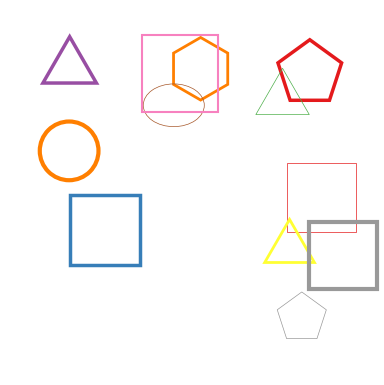[{"shape": "square", "thickness": 0.5, "radius": 0.45, "center": [0.835, 0.487]}, {"shape": "pentagon", "thickness": 2.5, "radius": 0.43, "center": [0.805, 0.81]}, {"shape": "square", "thickness": 2.5, "radius": 0.45, "center": [0.273, 0.403]}, {"shape": "triangle", "thickness": 0.5, "radius": 0.4, "center": [0.734, 0.742]}, {"shape": "triangle", "thickness": 2.5, "radius": 0.4, "center": [0.181, 0.824]}, {"shape": "hexagon", "thickness": 2, "radius": 0.41, "center": [0.521, 0.821]}, {"shape": "circle", "thickness": 3, "radius": 0.38, "center": [0.18, 0.608]}, {"shape": "triangle", "thickness": 2, "radius": 0.37, "center": [0.752, 0.355]}, {"shape": "oval", "thickness": 0.5, "radius": 0.4, "center": [0.451, 0.727]}, {"shape": "square", "thickness": 1.5, "radius": 0.5, "center": [0.467, 0.809]}, {"shape": "pentagon", "thickness": 0.5, "radius": 0.34, "center": [0.784, 0.175]}, {"shape": "square", "thickness": 3, "radius": 0.44, "center": [0.891, 0.337]}]